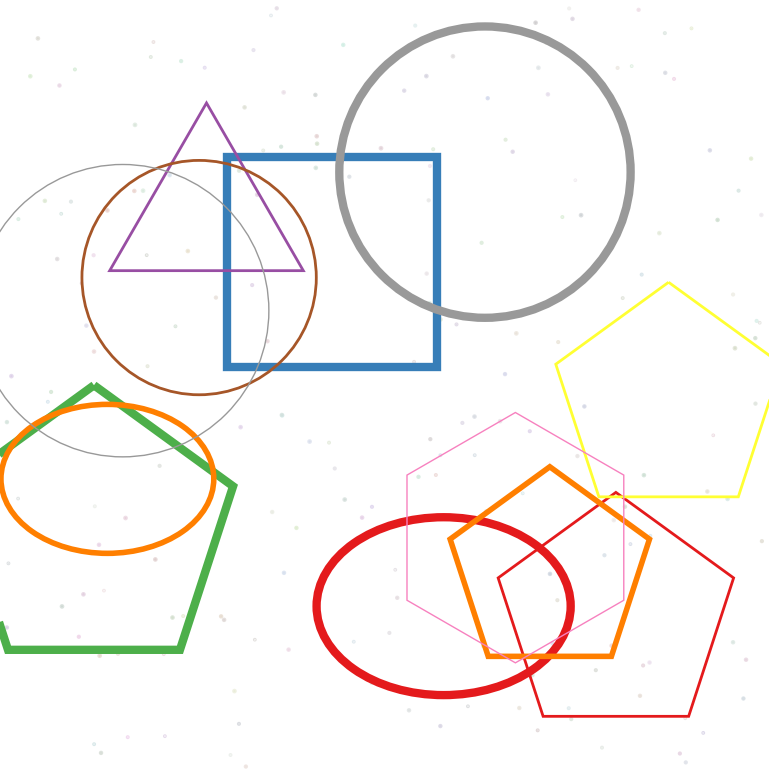[{"shape": "pentagon", "thickness": 1, "radius": 0.8, "center": [0.8, 0.2]}, {"shape": "oval", "thickness": 3, "radius": 0.82, "center": [0.576, 0.213]}, {"shape": "square", "thickness": 3, "radius": 0.68, "center": [0.431, 0.66]}, {"shape": "pentagon", "thickness": 3, "radius": 0.95, "center": [0.122, 0.31]}, {"shape": "triangle", "thickness": 1, "radius": 0.73, "center": [0.268, 0.721]}, {"shape": "pentagon", "thickness": 2, "radius": 0.68, "center": [0.714, 0.258]}, {"shape": "oval", "thickness": 2, "radius": 0.69, "center": [0.139, 0.378]}, {"shape": "pentagon", "thickness": 1, "radius": 0.77, "center": [0.868, 0.479]}, {"shape": "circle", "thickness": 1, "radius": 0.76, "center": [0.259, 0.64]}, {"shape": "hexagon", "thickness": 0.5, "radius": 0.81, "center": [0.669, 0.302]}, {"shape": "circle", "thickness": 0.5, "radius": 0.95, "center": [0.159, 0.597]}, {"shape": "circle", "thickness": 3, "radius": 0.95, "center": [0.63, 0.776]}]